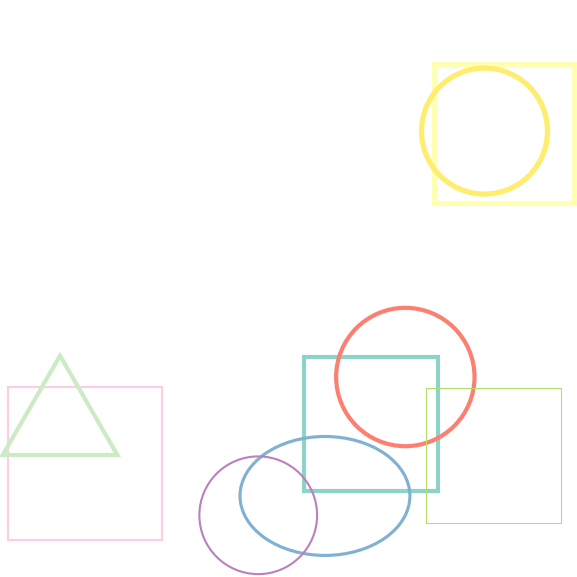[{"shape": "square", "thickness": 2, "radius": 0.58, "center": [0.643, 0.265]}, {"shape": "square", "thickness": 2.5, "radius": 0.6, "center": [0.872, 0.768]}, {"shape": "circle", "thickness": 2, "radius": 0.6, "center": [0.702, 0.346]}, {"shape": "oval", "thickness": 1.5, "radius": 0.74, "center": [0.563, 0.14]}, {"shape": "square", "thickness": 0.5, "radius": 0.59, "center": [0.854, 0.21]}, {"shape": "square", "thickness": 1, "radius": 0.66, "center": [0.147, 0.197]}, {"shape": "circle", "thickness": 1, "radius": 0.51, "center": [0.447, 0.107]}, {"shape": "triangle", "thickness": 2, "radius": 0.57, "center": [0.104, 0.269]}, {"shape": "circle", "thickness": 2.5, "radius": 0.55, "center": [0.839, 0.772]}]